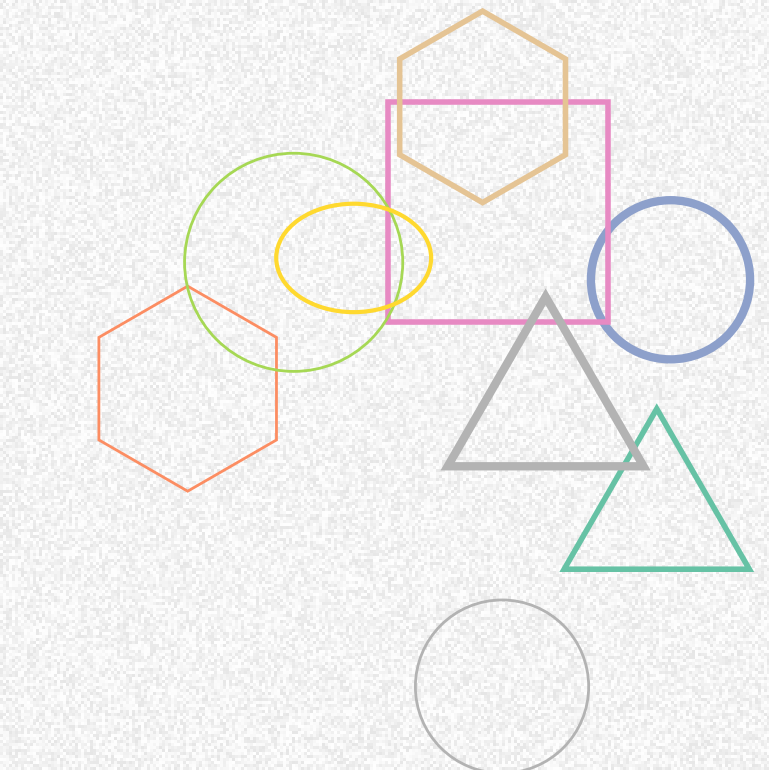[{"shape": "triangle", "thickness": 2, "radius": 0.69, "center": [0.853, 0.33]}, {"shape": "hexagon", "thickness": 1, "radius": 0.67, "center": [0.244, 0.495]}, {"shape": "circle", "thickness": 3, "radius": 0.52, "center": [0.871, 0.637]}, {"shape": "square", "thickness": 2, "radius": 0.71, "center": [0.647, 0.725]}, {"shape": "circle", "thickness": 1, "radius": 0.71, "center": [0.381, 0.659]}, {"shape": "oval", "thickness": 1.5, "radius": 0.5, "center": [0.459, 0.665]}, {"shape": "hexagon", "thickness": 2, "radius": 0.62, "center": [0.627, 0.861]}, {"shape": "circle", "thickness": 1, "radius": 0.56, "center": [0.652, 0.108]}, {"shape": "triangle", "thickness": 3, "radius": 0.73, "center": [0.709, 0.468]}]